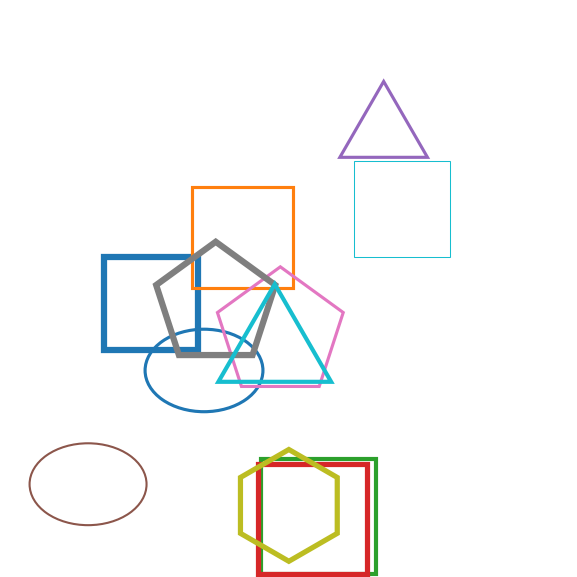[{"shape": "square", "thickness": 3, "radius": 0.4, "center": [0.261, 0.474]}, {"shape": "oval", "thickness": 1.5, "radius": 0.51, "center": [0.353, 0.358]}, {"shape": "square", "thickness": 1.5, "radius": 0.44, "center": [0.419, 0.588]}, {"shape": "square", "thickness": 2, "radius": 0.5, "center": [0.551, 0.105]}, {"shape": "square", "thickness": 2.5, "radius": 0.47, "center": [0.541, 0.1]}, {"shape": "triangle", "thickness": 1.5, "radius": 0.44, "center": [0.664, 0.771]}, {"shape": "oval", "thickness": 1, "radius": 0.51, "center": [0.152, 0.161]}, {"shape": "pentagon", "thickness": 1.5, "radius": 0.57, "center": [0.485, 0.423]}, {"shape": "pentagon", "thickness": 3, "radius": 0.54, "center": [0.374, 0.472]}, {"shape": "hexagon", "thickness": 2.5, "radius": 0.48, "center": [0.5, 0.124]}, {"shape": "square", "thickness": 0.5, "radius": 0.42, "center": [0.696, 0.638]}, {"shape": "triangle", "thickness": 2, "radius": 0.56, "center": [0.476, 0.394]}]